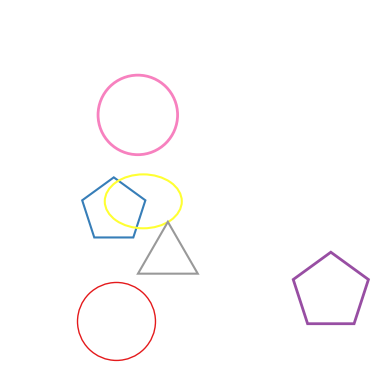[{"shape": "circle", "thickness": 1, "radius": 0.51, "center": [0.303, 0.165]}, {"shape": "pentagon", "thickness": 1.5, "radius": 0.43, "center": [0.296, 0.453]}, {"shape": "pentagon", "thickness": 2, "radius": 0.51, "center": [0.859, 0.242]}, {"shape": "oval", "thickness": 1.5, "radius": 0.5, "center": [0.372, 0.477]}, {"shape": "circle", "thickness": 2, "radius": 0.52, "center": [0.358, 0.702]}, {"shape": "triangle", "thickness": 1.5, "radius": 0.45, "center": [0.436, 0.334]}]